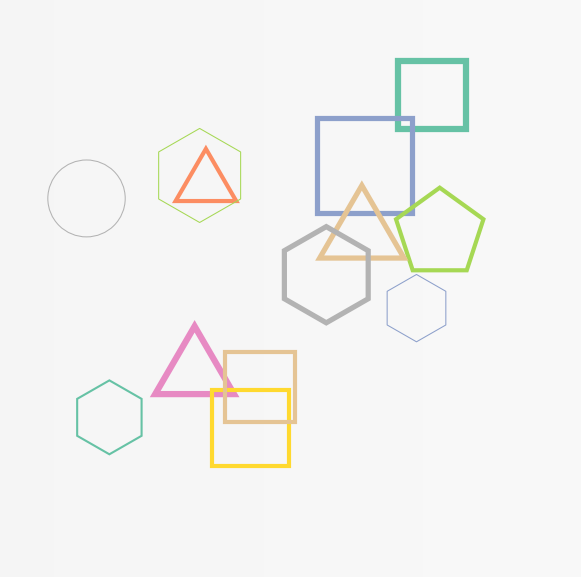[{"shape": "square", "thickness": 3, "radius": 0.29, "center": [0.743, 0.835]}, {"shape": "hexagon", "thickness": 1, "radius": 0.32, "center": [0.188, 0.276]}, {"shape": "triangle", "thickness": 2, "radius": 0.3, "center": [0.354, 0.681]}, {"shape": "hexagon", "thickness": 0.5, "radius": 0.29, "center": [0.717, 0.466]}, {"shape": "square", "thickness": 2.5, "radius": 0.41, "center": [0.627, 0.712]}, {"shape": "triangle", "thickness": 3, "radius": 0.39, "center": [0.335, 0.356]}, {"shape": "hexagon", "thickness": 0.5, "radius": 0.41, "center": [0.343, 0.695]}, {"shape": "pentagon", "thickness": 2, "radius": 0.4, "center": [0.757, 0.595]}, {"shape": "square", "thickness": 2, "radius": 0.33, "center": [0.432, 0.259]}, {"shape": "square", "thickness": 2, "radius": 0.3, "center": [0.447, 0.33]}, {"shape": "triangle", "thickness": 2.5, "radius": 0.42, "center": [0.623, 0.594]}, {"shape": "circle", "thickness": 0.5, "radius": 0.33, "center": [0.149, 0.656]}, {"shape": "hexagon", "thickness": 2.5, "radius": 0.42, "center": [0.561, 0.523]}]